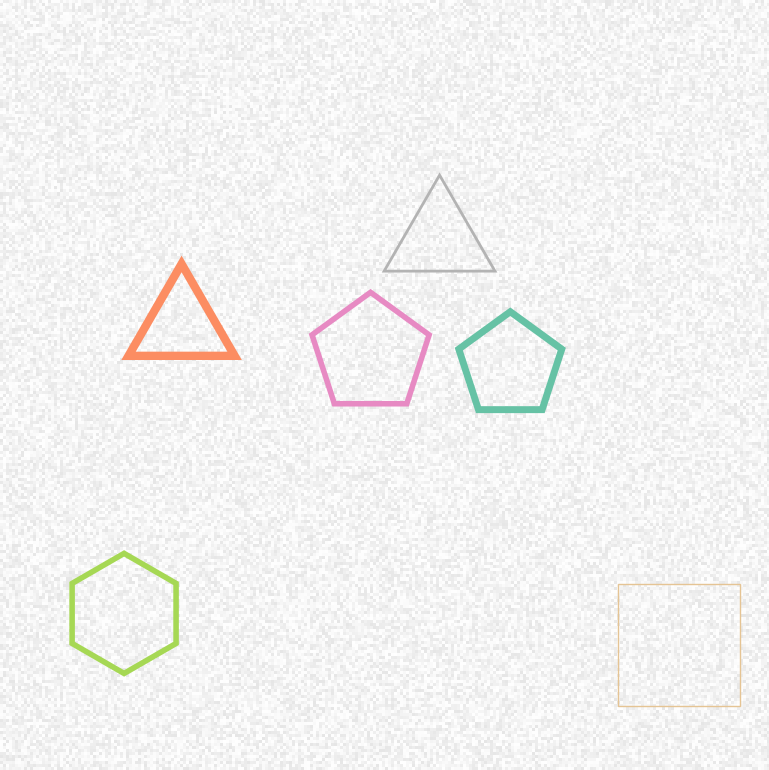[{"shape": "pentagon", "thickness": 2.5, "radius": 0.35, "center": [0.663, 0.525]}, {"shape": "triangle", "thickness": 3, "radius": 0.4, "center": [0.236, 0.578]}, {"shape": "pentagon", "thickness": 2, "radius": 0.4, "center": [0.481, 0.54]}, {"shape": "hexagon", "thickness": 2, "radius": 0.39, "center": [0.161, 0.203]}, {"shape": "square", "thickness": 0.5, "radius": 0.4, "center": [0.881, 0.162]}, {"shape": "triangle", "thickness": 1, "radius": 0.42, "center": [0.571, 0.689]}]